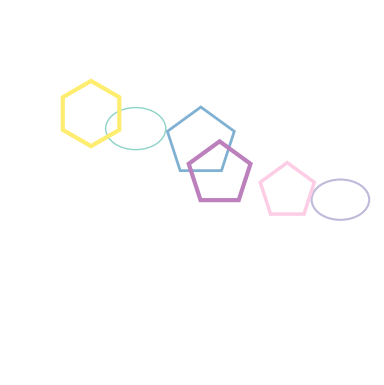[{"shape": "oval", "thickness": 1, "radius": 0.39, "center": [0.352, 0.666]}, {"shape": "oval", "thickness": 1.5, "radius": 0.37, "center": [0.884, 0.481]}, {"shape": "pentagon", "thickness": 2, "radius": 0.46, "center": [0.522, 0.631]}, {"shape": "pentagon", "thickness": 2.5, "radius": 0.37, "center": [0.746, 0.504]}, {"shape": "pentagon", "thickness": 3, "radius": 0.42, "center": [0.57, 0.548]}, {"shape": "hexagon", "thickness": 3, "radius": 0.42, "center": [0.236, 0.705]}]